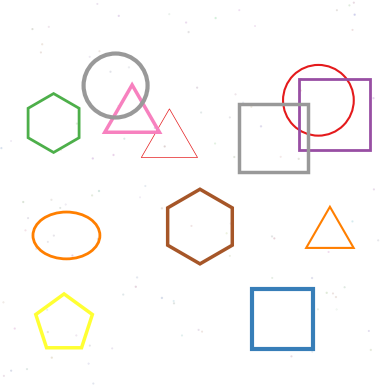[{"shape": "circle", "thickness": 1.5, "radius": 0.46, "center": [0.827, 0.74]}, {"shape": "triangle", "thickness": 0.5, "radius": 0.42, "center": [0.44, 0.633]}, {"shape": "square", "thickness": 3, "radius": 0.39, "center": [0.734, 0.171]}, {"shape": "hexagon", "thickness": 2, "radius": 0.38, "center": [0.139, 0.68]}, {"shape": "square", "thickness": 2, "radius": 0.46, "center": [0.869, 0.703]}, {"shape": "triangle", "thickness": 1.5, "radius": 0.36, "center": [0.857, 0.392]}, {"shape": "oval", "thickness": 2, "radius": 0.43, "center": [0.173, 0.388]}, {"shape": "pentagon", "thickness": 2.5, "radius": 0.39, "center": [0.166, 0.159]}, {"shape": "hexagon", "thickness": 2.5, "radius": 0.48, "center": [0.519, 0.412]}, {"shape": "triangle", "thickness": 2.5, "radius": 0.41, "center": [0.343, 0.697]}, {"shape": "circle", "thickness": 3, "radius": 0.42, "center": [0.3, 0.778]}, {"shape": "square", "thickness": 2.5, "radius": 0.44, "center": [0.711, 0.641]}]